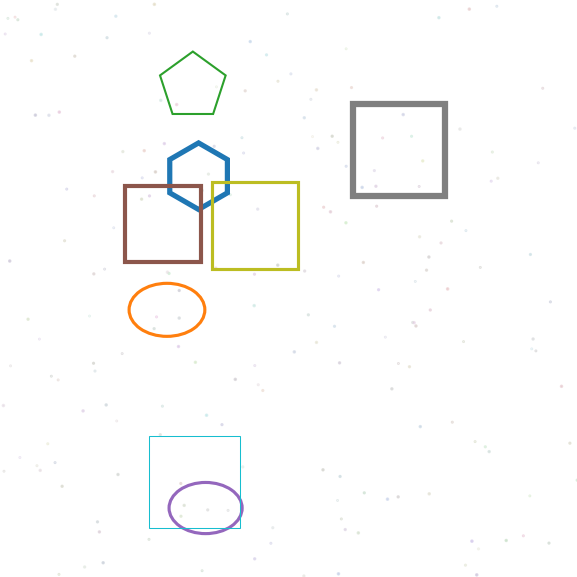[{"shape": "hexagon", "thickness": 2.5, "radius": 0.29, "center": [0.344, 0.694]}, {"shape": "oval", "thickness": 1.5, "radius": 0.33, "center": [0.289, 0.463]}, {"shape": "pentagon", "thickness": 1, "radius": 0.3, "center": [0.334, 0.85]}, {"shape": "oval", "thickness": 1.5, "radius": 0.32, "center": [0.356, 0.119]}, {"shape": "square", "thickness": 2, "radius": 0.33, "center": [0.282, 0.611]}, {"shape": "square", "thickness": 3, "radius": 0.4, "center": [0.691, 0.739]}, {"shape": "square", "thickness": 1.5, "radius": 0.37, "center": [0.442, 0.608]}, {"shape": "square", "thickness": 0.5, "radius": 0.4, "center": [0.337, 0.164]}]